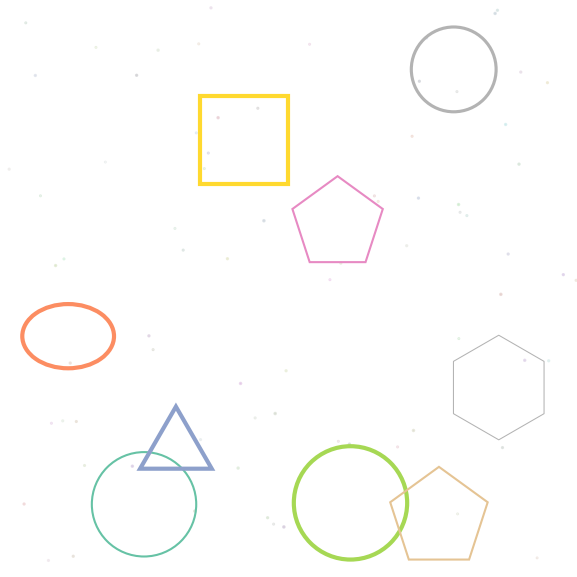[{"shape": "circle", "thickness": 1, "radius": 0.45, "center": [0.249, 0.126]}, {"shape": "oval", "thickness": 2, "radius": 0.4, "center": [0.118, 0.417]}, {"shape": "triangle", "thickness": 2, "radius": 0.36, "center": [0.305, 0.223]}, {"shape": "pentagon", "thickness": 1, "radius": 0.41, "center": [0.585, 0.612]}, {"shape": "circle", "thickness": 2, "radius": 0.49, "center": [0.607, 0.128]}, {"shape": "square", "thickness": 2, "radius": 0.38, "center": [0.422, 0.757]}, {"shape": "pentagon", "thickness": 1, "radius": 0.44, "center": [0.76, 0.102]}, {"shape": "hexagon", "thickness": 0.5, "radius": 0.45, "center": [0.864, 0.328]}, {"shape": "circle", "thickness": 1.5, "radius": 0.37, "center": [0.786, 0.879]}]